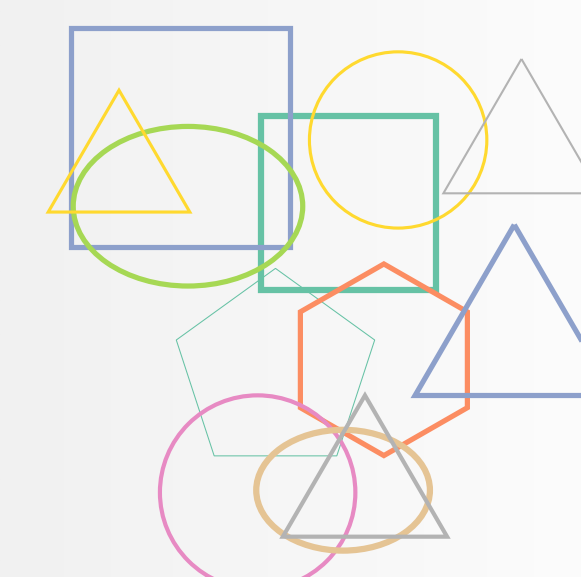[{"shape": "square", "thickness": 3, "radius": 0.75, "center": [0.6, 0.648]}, {"shape": "pentagon", "thickness": 0.5, "radius": 0.9, "center": [0.474, 0.355]}, {"shape": "hexagon", "thickness": 2.5, "radius": 0.83, "center": [0.66, 0.376]}, {"shape": "square", "thickness": 2.5, "radius": 0.95, "center": [0.311, 0.761]}, {"shape": "triangle", "thickness": 2.5, "radius": 0.99, "center": [0.885, 0.413]}, {"shape": "circle", "thickness": 2, "radius": 0.84, "center": [0.443, 0.146]}, {"shape": "oval", "thickness": 2.5, "radius": 0.99, "center": [0.323, 0.642]}, {"shape": "triangle", "thickness": 1.5, "radius": 0.7, "center": [0.205, 0.702]}, {"shape": "circle", "thickness": 1.5, "radius": 0.76, "center": [0.685, 0.757]}, {"shape": "oval", "thickness": 3, "radius": 0.75, "center": [0.59, 0.15]}, {"shape": "triangle", "thickness": 2, "radius": 0.82, "center": [0.628, 0.151]}, {"shape": "triangle", "thickness": 1, "radius": 0.78, "center": [0.897, 0.742]}]